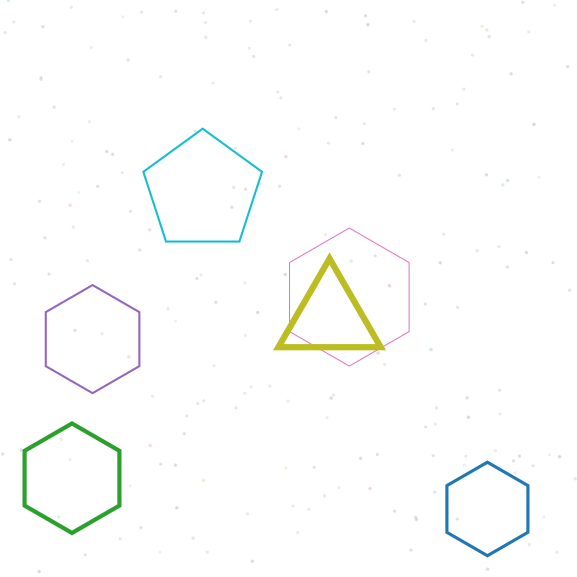[{"shape": "hexagon", "thickness": 1.5, "radius": 0.4, "center": [0.844, 0.118]}, {"shape": "hexagon", "thickness": 2, "radius": 0.47, "center": [0.125, 0.171]}, {"shape": "hexagon", "thickness": 1, "radius": 0.47, "center": [0.16, 0.412]}, {"shape": "hexagon", "thickness": 0.5, "radius": 0.6, "center": [0.605, 0.485]}, {"shape": "triangle", "thickness": 3, "radius": 0.51, "center": [0.571, 0.449]}, {"shape": "pentagon", "thickness": 1, "radius": 0.54, "center": [0.351, 0.668]}]